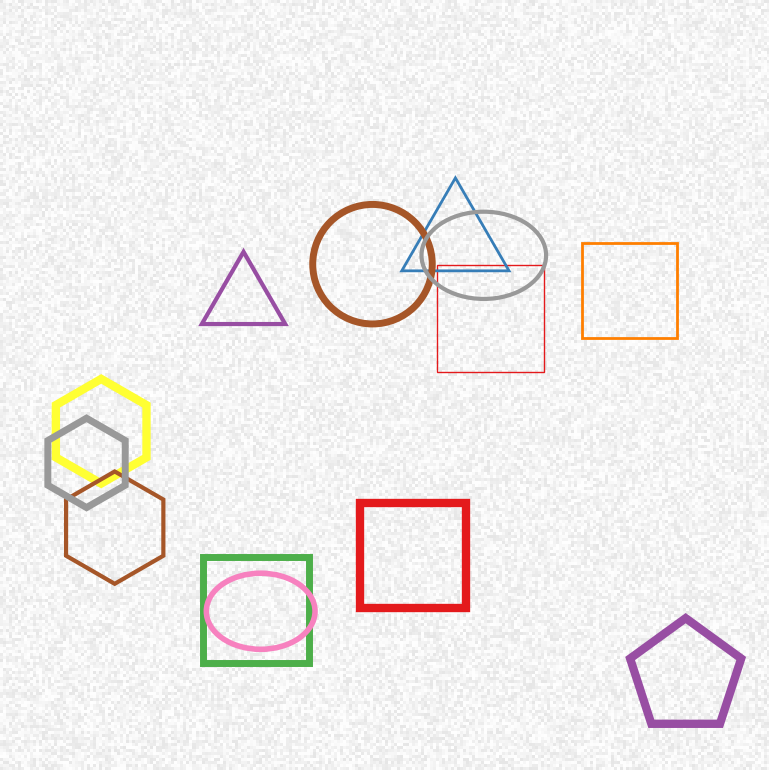[{"shape": "square", "thickness": 3, "radius": 0.34, "center": [0.536, 0.278]}, {"shape": "square", "thickness": 0.5, "radius": 0.35, "center": [0.637, 0.586]}, {"shape": "triangle", "thickness": 1, "radius": 0.4, "center": [0.591, 0.688]}, {"shape": "square", "thickness": 2.5, "radius": 0.34, "center": [0.333, 0.208]}, {"shape": "triangle", "thickness": 1.5, "radius": 0.31, "center": [0.316, 0.61]}, {"shape": "pentagon", "thickness": 3, "radius": 0.38, "center": [0.89, 0.121]}, {"shape": "square", "thickness": 1, "radius": 0.31, "center": [0.817, 0.623]}, {"shape": "hexagon", "thickness": 3, "radius": 0.34, "center": [0.131, 0.44]}, {"shape": "hexagon", "thickness": 1.5, "radius": 0.36, "center": [0.149, 0.315]}, {"shape": "circle", "thickness": 2.5, "radius": 0.39, "center": [0.484, 0.657]}, {"shape": "oval", "thickness": 2, "radius": 0.35, "center": [0.339, 0.206]}, {"shape": "hexagon", "thickness": 2.5, "radius": 0.29, "center": [0.112, 0.399]}, {"shape": "oval", "thickness": 1.5, "radius": 0.4, "center": [0.628, 0.668]}]